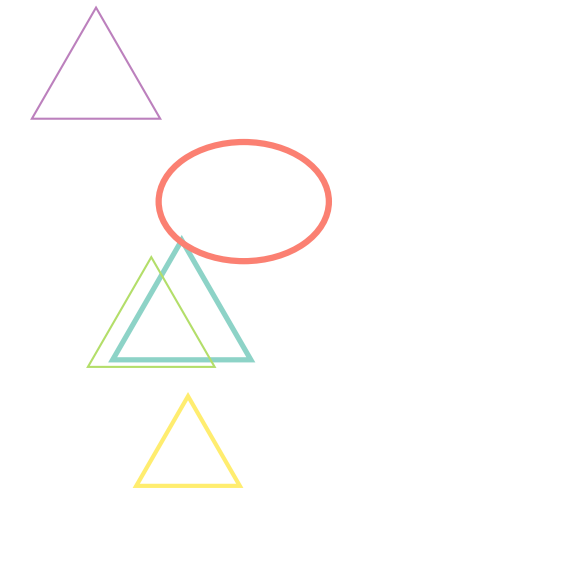[{"shape": "triangle", "thickness": 2.5, "radius": 0.69, "center": [0.315, 0.445]}, {"shape": "oval", "thickness": 3, "radius": 0.74, "center": [0.422, 0.65]}, {"shape": "triangle", "thickness": 1, "radius": 0.63, "center": [0.262, 0.427]}, {"shape": "triangle", "thickness": 1, "radius": 0.64, "center": [0.166, 0.858]}, {"shape": "triangle", "thickness": 2, "radius": 0.52, "center": [0.326, 0.21]}]